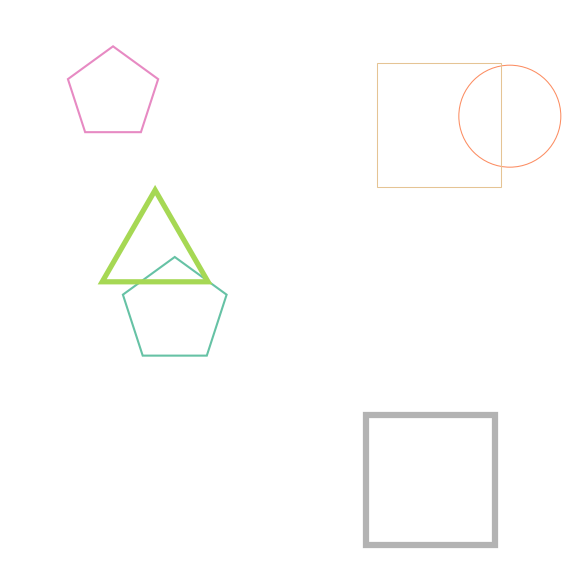[{"shape": "pentagon", "thickness": 1, "radius": 0.47, "center": [0.303, 0.46]}, {"shape": "circle", "thickness": 0.5, "radius": 0.44, "center": [0.883, 0.798]}, {"shape": "pentagon", "thickness": 1, "radius": 0.41, "center": [0.196, 0.837]}, {"shape": "triangle", "thickness": 2.5, "radius": 0.53, "center": [0.269, 0.564]}, {"shape": "square", "thickness": 0.5, "radius": 0.54, "center": [0.76, 0.782]}, {"shape": "square", "thickness": 3, "radius": 0.56, "center": [0.746, 0.168]}]